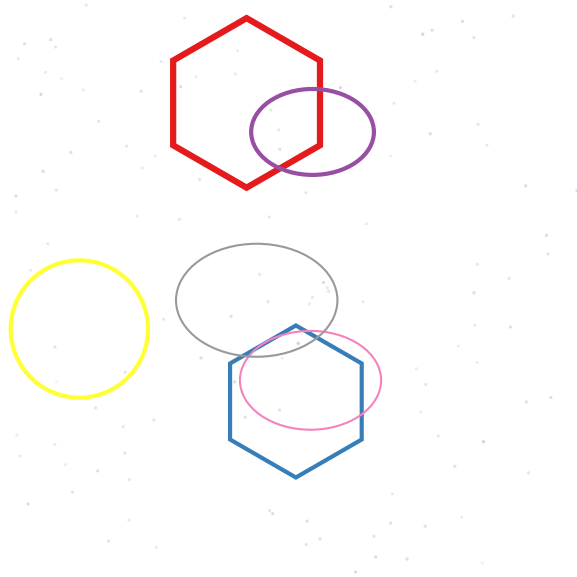[{"shape": "hexagon", "thickness": 3, "radius": 0.73, "center": [0.427, 0.821]}, {"shape": "hexagon", "thickness": 2, "radius": 0.66, "center": [0.512, 0.304]}, {"shape": "oval", "thickness": 2, "radius": 0.53, "center": [0.541, 0.771]}, {"shape": "circle", "thickness": 2, "radius": 0.59, "center": [0.137, 0.429]}, {"shape": "oval", "thickness": 1, "radius": 0.61, "center": [0.538, 0.341]}, {"shape": "oval", "thickness": 1, "radius": 0.7, "center": [0.445, 0.479]}]